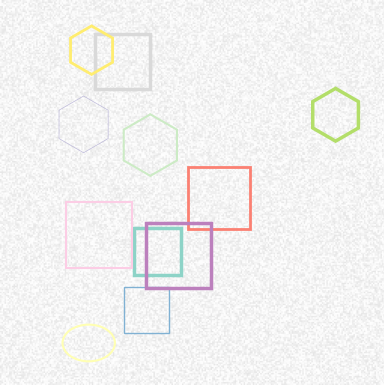[{"shape": "square", "thickness": 2.5, "radius": 0.31, "center": [0.408, 0.347]}, {"shape": "oval", "thickness": 1.5, "radius": 0.34, "center": [0.23, 0.109]}, {"shape": "hexagon", "thickness": 0.5, "radius": 0.37, "center": [0.217, 0.677]}, {"shape": "square", "thickness": 2, "radius": 0.41, "center": [0.569, 0.485]}, {"shape": "square", "thickness": 1, "radius": 0.3, "center": [0.38, 0.194]}, {"shape": "hexagon", "thickness": 2.5, "radius": 0.34, "center": [0.872, 0.702]}, {"shape": "square", "thickness": 1.5, "radius": 0.43, "center": [0.256, 0.391]}, {"shape": "square", "thickness": 2.5, "radius": 0.36, "center": [0.318, 0.84]}, {"shape": "square", "thickness": 2.5, "radius": 0.42, "center": [0.464, 0.336]}, {"shape": "hexagon", "thickness": 1.5, "radius": 0.4, "center": [0.39, 0.623]}, {"shape": "hexagon", "thickness": 2, "radius": 0.32, "center": [0.238, 0.87]}]